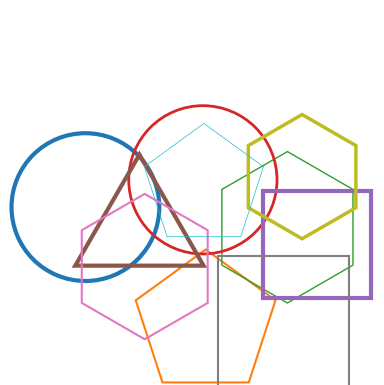[{"shape": "circle", "thickness": 3, "radius": 0.96, "center": [0.222, 0.462]}, {"shape": "pentagon", "thickness": 1.5, "radius": 0.95, "center": [0.534, 0.161]}, {"shape": "hexagon", "thickness": 1, "radius": 0.98, "center": [0.747, 0.41]}, {"shape": "circle", "thickness": 2, "radius": 0.96, "center": [0.527, 0.533]}, {"shape": "square", "thickness": 3, "radius": 0.7, "center": [0.823, 0.365]}, {"shape": "triangle", "thickness": 3, "radius": 0.96, "center": [0.362, 0.406]}, {"shape": "hexagon", "thickness": 1.5, "radius": 0.94, "center": [0.376, 0.308]}, {"shape": "square", "thickness": 1.5, "radius": 0.85, "center": [0.736, 0.165]}, {"shape": "hexagon", "thickness": 2.5, "radius": 0.81, "center": [0.785, 0.541]}, {"shape": "pentagon", "thickness": 0.5, "radius": 0.81, "center": [0.53, 0.517]}]